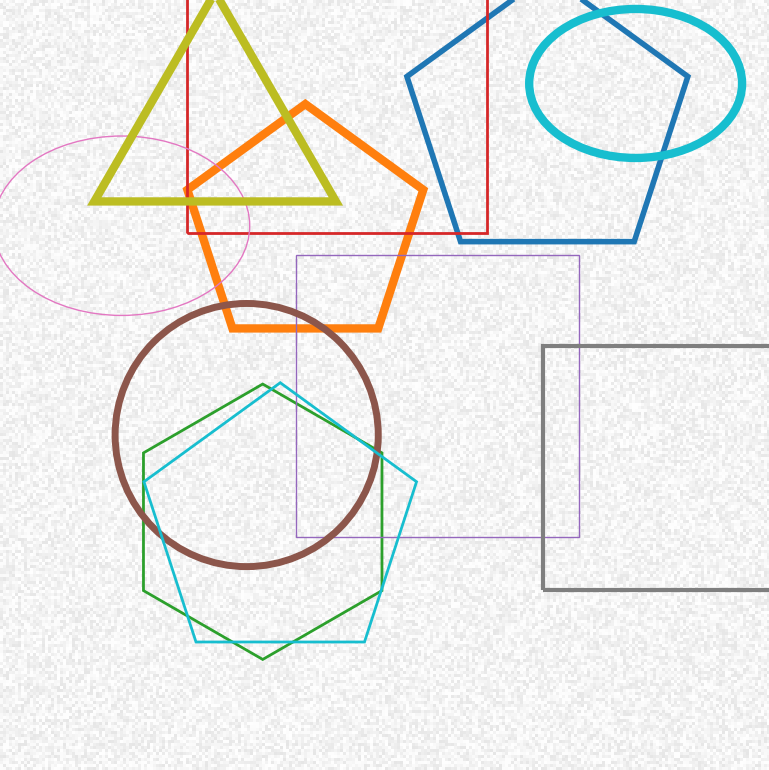[{"shape": "pentagon", "thickness": 2, "radius": 0.96, "center": [0.711, 0.841]}, {"shape": "pentagon", "thickness": 3, "radius": 0.81, "center": [0.397, 0.704]}, {"shape": "hexagon", "thickness": 1, "radius": 0.89, "center": [0.341, 0.322]}, {"shape": "square", "thickness": 1, "radius": 0.98, "center": [0.437, 0.892]}, {"shape": "square", "thickness": 0.5, "radius": 0.92, "center": [0.568, 0.486]}, {"shape": "circle", "thickness": 2.5, "radius": 0.85, "center": [0.32, 0.435]}, {"shape": "oval", "thickness": 0.5, "radius": 0.83, "center": [0.158, 0.707]}, {"shape": "square", "thickness": 1.5, "radius": 0.79, "center": [0.864, 0.392]}, {"shape": "triangle", "thickness": 3, "radius": 0.91, "center": [0.279, 0.829]}, {"shape": "pentagon", "thickness": 1, "radius": 0.93, "center": [0.364, 0.317]}, {"shape": "oval", "thickness": 3, "radius": 0.69, "center": [0.826, 0.892]}]